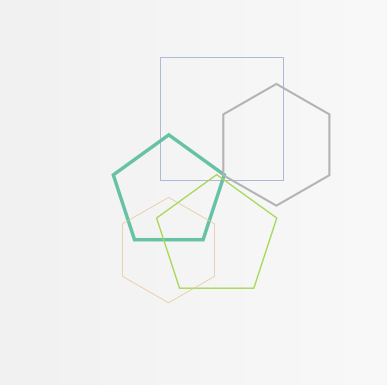[{"shape": "pentagon", "thickness": 2.5, "radius": 0.75, "center": [0.436, 0.499]}, {"shape": "square", "thickness": 0.5, "radius": 0.8, "center": [0.571, 0.693]}, {"shape": "pentagon", "thickness": 1, "radius": 0.82, "center": [0.559, 0.383]}, {"shape": "hexagon", "thickness": 0.5, "radius": 0.68, "center": [0.435, 0.35]}, {"shape": "hexagon", "thickness": 1.5, "radius": 0.79, "center": [0.713, 0.624]}]